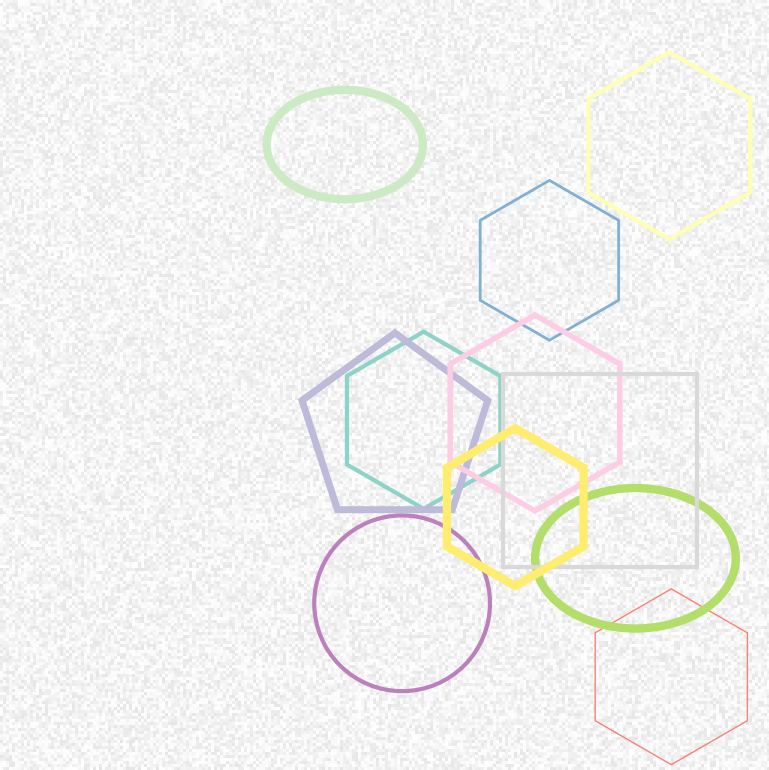[{"shape": "hexagon", "thickness": 1.5, "radius": 0.58, "center": [0.55, 0.454]}, {"shape": "hexagon", "thickness": 1.5, "radius": 0.61, "center": [0.869, 0.811]}, {"shape": "pentagon", "thickness": 2.5, "radius": 0.63, "center": [0.513, 0.441]}, {"shape": "hexagon", "thickness": 0.5, "radius": 0.57, "center": [0.872, 0.121]}, {"shape": "hexagon", "thickness": 1, "radius": 0.52, "center": [0.714, 0.662]}, {"shape": "oval", "thickness": 3, "radius": 0.65, "center": [0.825, 0.275]}, {"shape": "hexagon", "thickness": 2, "radius": 0.64, "center": [0.695, 0.464]}, {"shape": "square", "thickness": 1.5, "radius": 0.63, "center": [0.779, 0.389]}, {"shape": "circle", "thickness": 1.5, "radius": 0.57, "center": [0.522, 0.216]}, {"shape": "oval", "thickness": 3, "radius": 0.51, "center": [0.448, 0.812]}, {"shape": "hexagon", "thickness": 3, "radius": 0.51, "center": [0.669, 0.341]}]